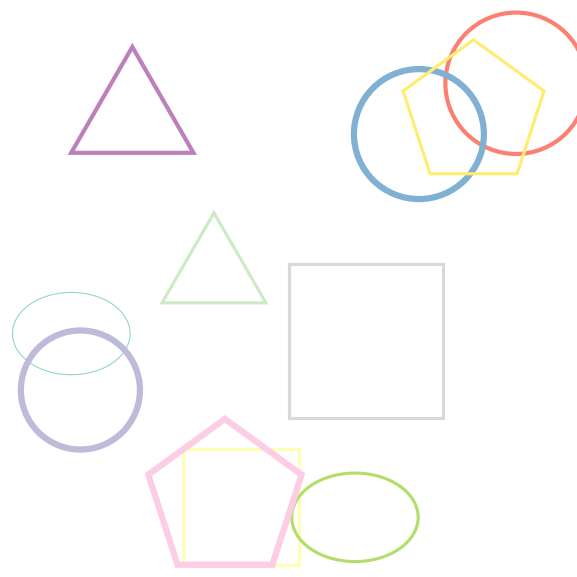[{"shape": "oval", "thickness": 0.5, "radius": 0.51, "center": [0.123, 0.421]}, {"shape": "square", "thickness": 1.5, "radius": 0.5, "center": [0.417, 0.122]}, {"shape": "circle", "thickness": 3, "radius": 0.52, "center": [0.139, 0.324]}, {"shape": "circle", "thickness": 2, "radius": 0.61, "center": [0.894, 0.855]}, {"shape": "circle", "thickness": 3, "radius": 0.56, "center": [0.725, 0.767]}, {"shape": "oval", "thickness": 1.5, "radius": 0.55, "center": [0.615, 0.103]}, {"shape": "pentagon", "thickness": 3, "radius": 0.7, "center": [0.389, 0.134]}, {"shape": "square", "thickness": 1.5, "radius": 0.67, "center": [0.634, 0.409]}, {"shape": "triangle", "thickness": 2, "radius": 0.61, "center": [0.229, 0.796]}, {"shape": "triangle", "thickness": 1.5, "radius": 0.52, "center": [0.371, 0.527]}, {"shape": "pentagon", "thickness": 1.5, "radius": 0.64, "center": [0.82, 0.802]}]